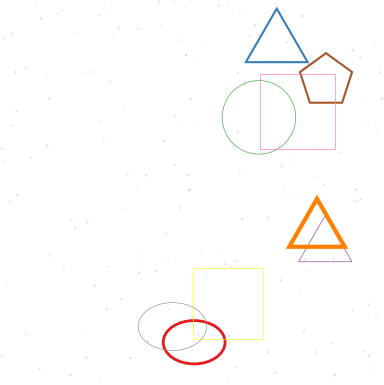[{"shape": "oval", "thickness": 2, "radius": 0.4, "center": [0.504, 0.111]}, {"shape": "triangle", "thickness": 1.5, "radius": 0.46, "center": [0.719, 0.885]}, {"shape": "circle", "thickness": 0.5, "radius": 0.48, "center": [0.673, 0.695]}, {"shape": "triangle", "thickness": 0.5, "radius": 0.4, "center": [0.845, 0.36]}, {"shape": "triangle", "thickness": 3, "radius": 0.42, "center": [0.823, 0.401]}, {"shape": "square", "thickness": 0.5, "radius": 0.46, "center": [0.593, 0.212]}, {"shape": "pentagon", "thickness": 1.5, "radius": 0.36, "center": [0.847, 0.791]}, {"shape": "square", "thickness": 0.5, "radius": 0.48, "center": [0.773, 0.71]}, {"shape": "oval", "thickness": 0.5, "radius": 0.44, "center": [0.448, 0.152]}]